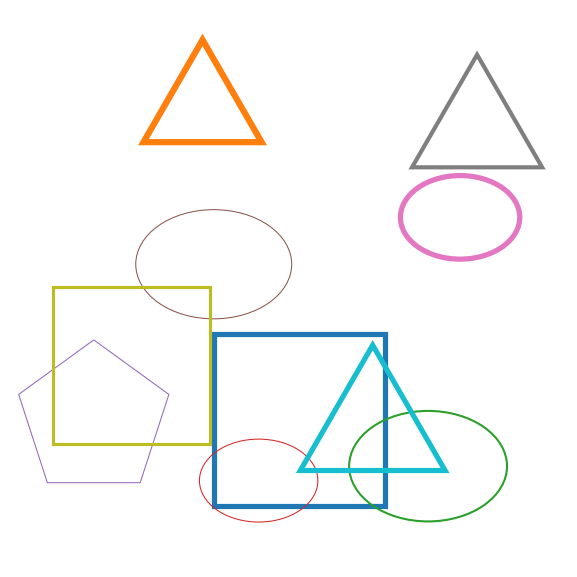[{"shape": "square", "thickness": 2.5, "radius": 0.74, "center": [0.519, 0.272]}, {"shape": "triangle", "thickness": 3, "radius": 0.59, "center": [0.351, 0.812]}, {"shape": "oval", "thickness": 1, "radius": 0.68, "center": [0.741, 0.192]}, {"shape": "oval", "thickness": 0.5, "radius": 0.51, "center": [0.448, 0.167]}, {"shape": "pentagon", "thickness": 0.5, "radius": 0.68, "center": [0.162, 0.274]}, {"shape": "oval", "thickness": 0.5, "radius": 0.68, "center": [0.37, 0.542]}, {"shape": "oval", "thickness": 2.5, "radius": 0.52, "center": [0.797, 0.623]}, {"shape": "triangle", "thickness": 2, "radius": 0.65, "center": [0.826, 0.774]}, {"shape": "square", "thickness": 1.5, "radius": 0.68, "center": [0.228, 0.366]}, {"shape": "triangle", "thickness": 2.5, "radius": 0.72, "center": [0.645, 0.257]}]